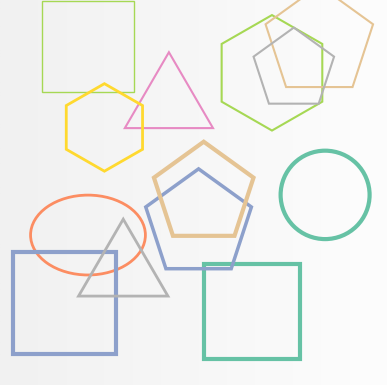[{"shape": "circle", "thickness": 3, "radius": 0.57, "center": [0.839, 0.494]}, {"shape": "square", "thickness": 3, "radius": 0.62, "center": [0.65, 0.192]}, {"shape": "oval", "thickness": 2, "radius": 0.74, "center": [0.227, 0.389]}, {"shape": "square", "thickness": 3, "radius": 0.66, "center": [0.167, 0.213]}, {"shape": "pentagon", "thickness": 2.5, "radius": 0.72, "center": [0.512, 0.418]}, {"shape": "triangle", "thickness": 1.5, "radius": 0.66, "center": [0.436, 0.733]}, {"shape": "square", "thickness": 1, "radius": 0.59, "center": [0.227, 0.879]}, {"shape": "hexagon", "thickness": 1.5, "radius": 0.75, "center": [0.702, 0.811]}, {"shape": "hexagon", "thickness": 2, "radius": 0.57, "center": [0.269, 0.669]}, {"shape": "pentagon", "thickness": 1.5, "radius": 0.73, "center": [0.824, 0.892]}, {"shape": "pentagon", "thickness": 3, "radius": 0.68, "center": [0.526, 0.497]}, {"shape": "triangle", "thickness": 2, "radius": 0.67, "center": [0.318, 0.298]}, {"shape": "pentagon", "thickness": 1.5, "radius": 0.55, "center": [0.758, 0.819]}]